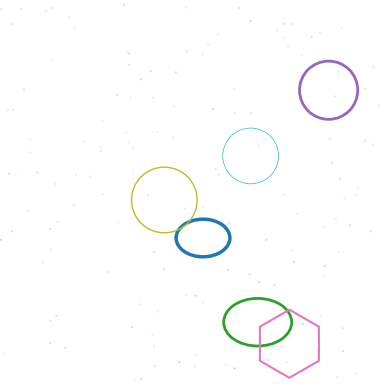[{"shape": "oval", "thickness": 2.5, "radius": 0.35, "center": [0.527, 0.382]}, {"shape": "oval", "thickness": 2, "radius": 0.44, "center": [0.669, 0.163]}, {"shape": "circle", "thickness": 2, "radius": 0.38, "center": [0.854, 0.766]}, {"shape": "hexagon", "thickness": 1.5, "radius": 0.44, "center": [0.752, 0.107]}, {"shape": "circle", "thickness": 1, "radius": 0.43, "center": [0.427, 0.481]}, {"shape": "circle", "thickness": 0.5, "radius": 0.36, "center": [0.651, 0.595]}]